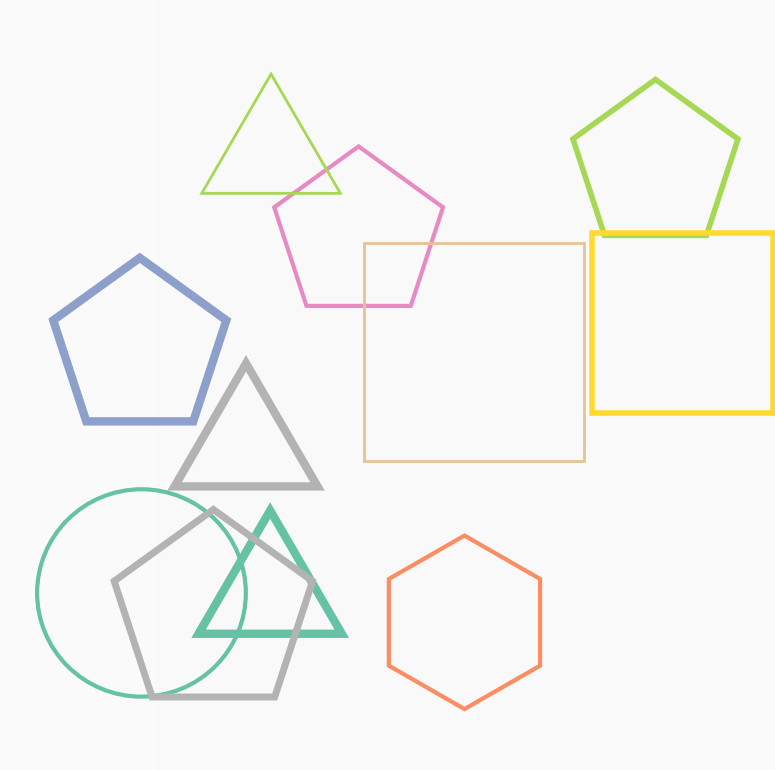[{"shape": "circle", "thickness": 1.5, "radius": 0.67, "center": [0.183, 0.23]}, {"shape": "triangle", "thickness": 3, "radius": 0.53, "center": [0.349, 0.23]}, {"shape": "hexagon", "thickness": 1.5, "radius": 0.56, "center": [0.599, 0.192]}, {"shape": "pentagon", "thickness": 3, "radius": 0.59, "center": [0.18, 0.548]}, {"shape": "pentagon", "thickness": 1.5, "radius": 0.57, "center": [0.463, 0.695]}, {"shape": "pentagon", "thickness": 2, "radius": 0.56, "center": [0.846, 0.785]}, {"shape": "triangle", "thickness": 1, "radius": 0.52, "center": [0.35, 0.801]}, {"shape": "square", "thickness": 2, "radius": 0.58, "center": [0.88, 0.581]}, {"shape": "square", "thickness": 1, "radius": 0.71, "center": [0.611, 0.543]}, {"shape": "pentagon", "thickness": 2.5, "radius": 0.67, "center": [0.275, 0.204]}, {"shape": "triangle", "thickness": 3, "radius": 0.53, "center": [0.317, 0.422]}]